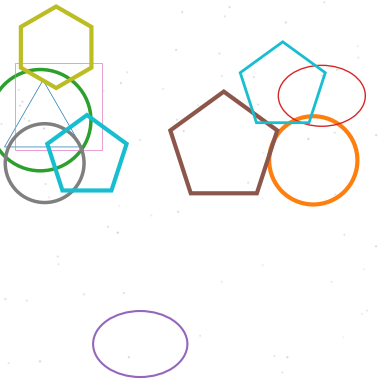[{"shape": "triangle", "thickness": 0.5, "radius": 0.58, "center": [0.112, 0.676]}, {"shape": "circle", "thickness": 3, "radius": 0.57, "center": [0.814, 0.584]}, {"shape": "circle", "thickness": 2.5, "radius": 0.66, "center": [0.105, 0.688]}, {"shape": "oval", "thickness": 1, "radius": 0.57, "center": [0.836, 0.751]}, {"shape": "oval", "thickness": 1.5, "radius": 0.61, "center": [0.364, 0.106]}, {"shape": "pentagon", "thickness": 3, "radius": 0.73, "center": [0.581, 0.616]}, {"shape": "square", "thickness": 0.5, "radius": 0.56, "center": [0.152, 0.723]}, {"shape": "circle", "thickness": 2.5, "radius": 0.51, "center": [0.116, 0.576]}, {"shape": "hexagon", "thickness": 3, "radius": 0.53, "center": [0.146, 0.877]}, {"shape": "pentagon", "thickness": 2, "radius": 0.58, "center": [0.734, 0.775]}, {"shape": "pentagon", "thickness": 3, "radius": 0.54, "center": [0.226, 0.593]}]